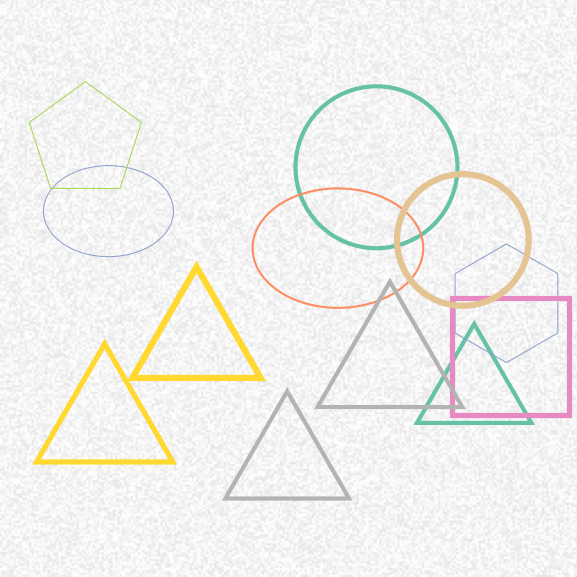[{"shape": "triangle", "thickness": 2, "radius": 0.57, "center": [0.821, 0.324]}, {"shape": "circle", "thickness": 2, "radius": 0.7, "center": [0.652, 0.71]}, {"shape": "oval", "thickness": 1, "radius": 0.74, "center": [0.585, 0.569]}, {"shape": "hexagon", "thickness": 0.5, "radius": 0.51, "center": [0.877, 0.474]}, {"shape": "oval", "thickness": 0.5, "radius": 0.56, "center": [0.188, 0.634]}, {"shape": "square", "thickness": 2.5, "radius": 0.5, "center": [0.884, 0.382]}, {"shape": "pentagon", "thickness": 0.5, "radius": 0.51, "center": [0.148, 0.756]}, {"shape": "triangle", "thickness": 2.5, "radius": 0.68, "center": [0.181, 0.267]}, {"shape": "triangle", "thickness": 3, "radius": 0.64, "center": [0.34, 0.409]}, {"shape": "circle", "thickness": 3, "radius": 0.57, "center": [0.801, 0.584]}, {"shape": "triangle", "thickness": 2, "radius": 0.72, "center": [0.675, 0.367]}, {"shape": "triangle", "thickness": 2, "radius": 0.62, "center": [0.497, 0.198]}]